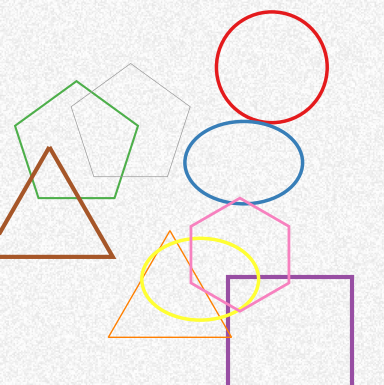[{"shape": "circle", "thickness": 2.5, "radius": 0.72, "center": [0.706, 0.825]}, {"shape": "oval", "thickness": 2.5, "radius": 0.76, "center": [0.633, 0.578]}, {"shape": "pentagon", "thickness": 1.5, "radius": 0.84, "center": [0.199, 0.621]}, {"shape": "square", "thickness": 3, "radius": 0.81, "center": [0.754, 0.12]}, {"shape": "triangle", "thickness": 1, "radius": 0.92, "center": [0.441, 0.216]}, {"shape": "oval", "thickness": 2.5, "radius": 0.76, "center": [0.52, 0.275]}, {"shape": "triangle", "thickness": 3, "radius": 0.95, "center": [0.128, 0.428]}, {"shape": "hexagon", "thickness": 2, "radius": 0.73, "center": [0.623, 0.339]}, {"shape": "pentagon", "thickness": 0.5, "radius": 0.81, "center": [0.339, 0.673]}]